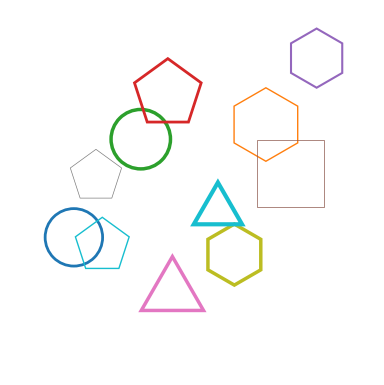[{"shape": "circle", "thickness": 2, "radius": 0.37, "center": [0.192, 0.384]}, {"shape": "hexagon", "thickness": 1, "radius": 0.48, "center": [0.691, 0.677]}, {"shape": "circle", "thickness": 2.5, "radius": 0.39, "center": [0.366, 0.638]}, {"shape": "pentagon", "thickness": 2, "radius": 0.46, "center": [0.436, 0.757]}, {"shape": "hexagon", "thickness": 1.5, "radius": 0.38, "center": [0.822, 0.849]}, {"shape": "square", "thickness": 0.5, "radius": 0.44, "center": [0.755, 0.55]}, {"shape": "triangle", "thickness": 2.5, "radius": 0.47, "center": [0.448, 0.24]}, {"shape": "pentagon", "thickness": 0.5, "radius": 0.35, "center": [0.249, 0.542]}, {"shape": "hexagon", "thickness": 2.5, "radius": 0.4, "center": [0.609, 0.339]}, {"shape": "triangle", "thickness": 3, "radius": 0.36, "center": [0.566, 0.454]}, {"shape": "pentagon", "thickness": 1, "radius": 0.37, "center": [0.266, 0.362]}]